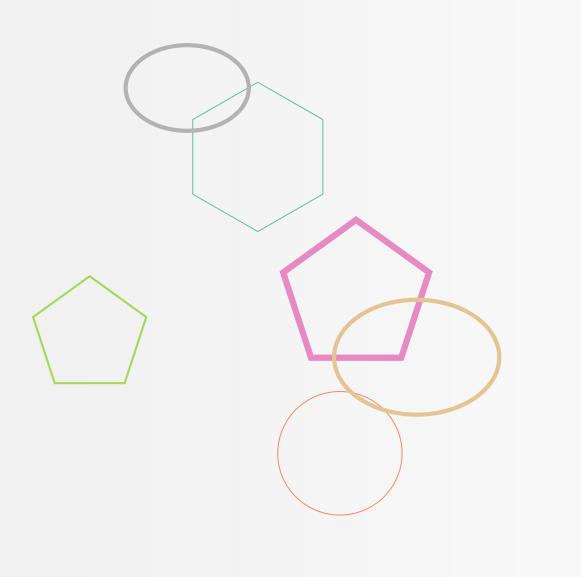[{"shape": "hexagon", "thickness": 0.5, "radius": 0.65, "center": [0.444, 0.727]}, {"shape": "circle", "thickness": 0.5, "radius": 0.54, "center": [0.585, 0.214]}, {"shape": "pentagon", "thickness": 3, "radius": 0.66, "center": [0.613, 0.486]}, {"shape": "pentagon", "thickness": 1, "radius": 0.51, "center": [0.154, 0.418]}, {"shape": "oval", "thickness": 2, "radius": 0.71, "center": [0.717, 0.381]}, {"shape": "oval", "thickness": 2, "radius": 0.53, "center": [0.322, 0.847]}]